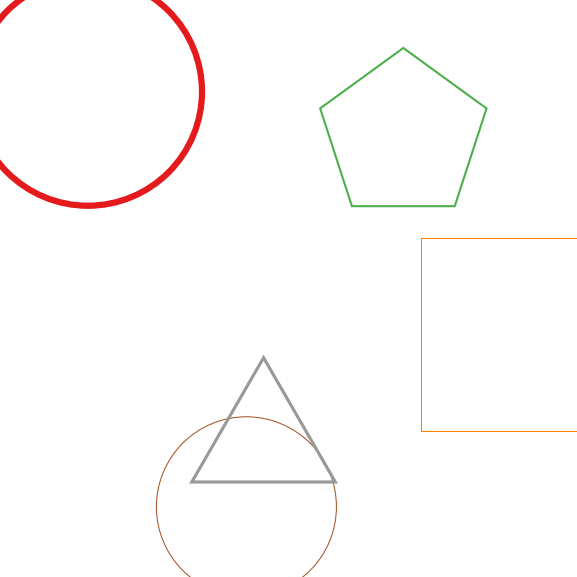[{"shape": "circle", "thickness": 3, "radius": 0.99, "center": [0.152, 0.84]}, {"shape": "pentagon", "thickness": 1, "radius": 0.76, "center": [0.698, 0.765]}, {"shape": "square", "thickness": 0.5, "radius": 0.84, "center": [0.896, 0.42]}, {"shape": "circle", "thickness": 0.5, "radius": 0.78, "center": [0.427, 0.122]}, {"shape": "triangle", "thickness": 1.5, "radius": 0.72, "center": [0.456, 0.236]}]